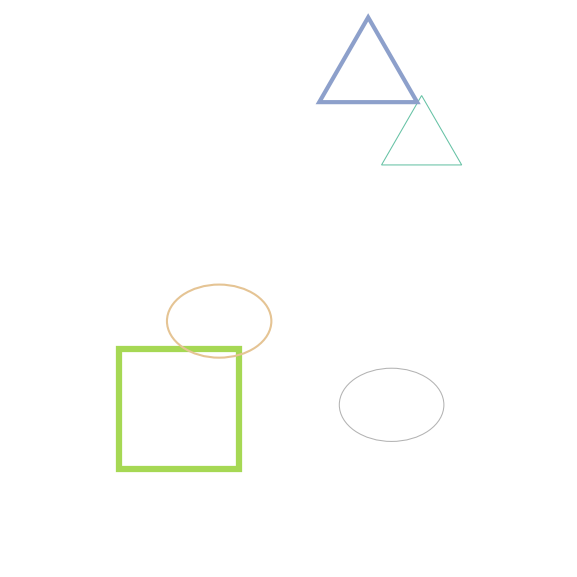[{"shape": "triangle", "thickness": 0.5, "radius": 0.4, "center": [0.73, 0.754]}, {"shape": "triangle", "thickness": 2, "radius": 0.49, "center": [0.638, 0.871]}, {"shape": "square", "thickness": 3, "radius": 0.52, "center": [0.31, 0.291]}, {"shape": "oval", "thickness": 1, "radius": 0.45, "center": [0.38, 0.443]}, {"shape": "oval", "thickness": 0.5, "radius": 0.45, "center": [0.678, 0.298]}]